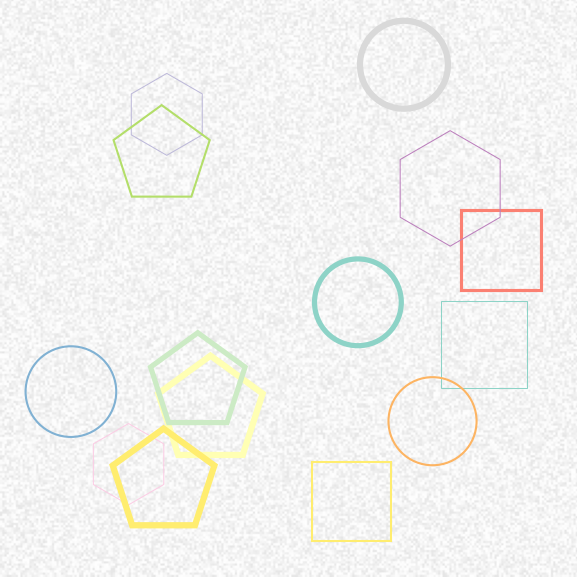[{"shape": "circle", "thickness": 2.5, "radius": 0.38, "center": [0.62, 0.476]}, {"shape": "square", "thickness": 0.5, "radius": 0.37, "center": [0.838, 0.403]}, {"shape": "pentagon", "thickness": 3, "radius": 0.48, "center": [0.364, 0.288]}, {"shape": "hexagon", "thickness": 0.5, "radius": 0.35, "center": [0.289, 0.801]}, {"shape": "square", "thickness": 1.5, "radius": 0.35, "center": [0.867, 0.566]}, {"shape": "circle", "thickness": 1, "radius": 0.39, "center": [0.123, 0.321]}, {"shape": "circle", "thickness": 1, "radius": 0.38, "center": [0.749, 0.27]}, {"shape": "pentagon", "thickness": 1, "radius": 0.44, "center": [0.28, 0.73]}, {"shape": "hexagon", "thickness": 0.5, "radius": 0.35, "center": [0.223, 0.195]}, {"shape": "circle", "thickness": 3, "radius": 0.38, "center": [0.699, 0.887]}, {"shape": "hexagon", "thickness": 0.5, "radius": 0.5, "center": [0.78, 0.673]}, {"shape": "pentagon", "thickness": 2.5, "radius": 0.43, "center": [0.343, 0.337]}, {"shape": "square", "thickness": 1, "radius": 0.34, "center": [0.608, 0.131]}, {"shape": "pentagon", "thickness": 3, "radius": 0.46, "center": [0.283, 0.164]}]